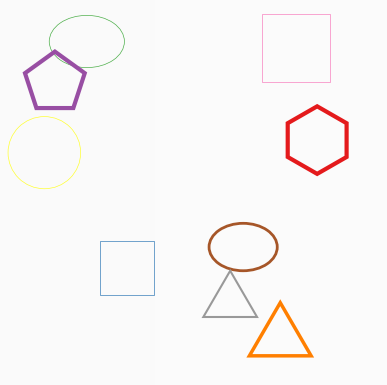[{"shape": "hexagon", "thickness": 3, "radius": 0.44, "center": [0.818, 0.636]}, {"shape": "square", "thickness": 0.5, "radius": 0.35, "center": [0.328, 0.305]}, {"shape": "oval", "thickness": 0.5, "radius": 0.48, "center": [0.224, 0.892]}, {"shape": "pentagon", "thickness": 3, "radius": 0.41, "center": [0.142, 0.785]}, {"shape": "triangle", "thickness": 2.5, "radius": 0.46, "center": [0.723, 0.122]}, {"shape": "circle", "thickness": 0.5, "radius": 0.47, "center": [0.114, 0.603]}, {"shape": "oval", "thickness": 2, "radius": 0.44, "center": [0.628, 0.358]}, {"shape": "square", "thickness": 0.5, "radius": 0.44, "center": [0.764, 0.875]}, {"shape": "triangle", "thickness": 1.5, "radius": 0.4, "center": [0.594, 0.217]}]